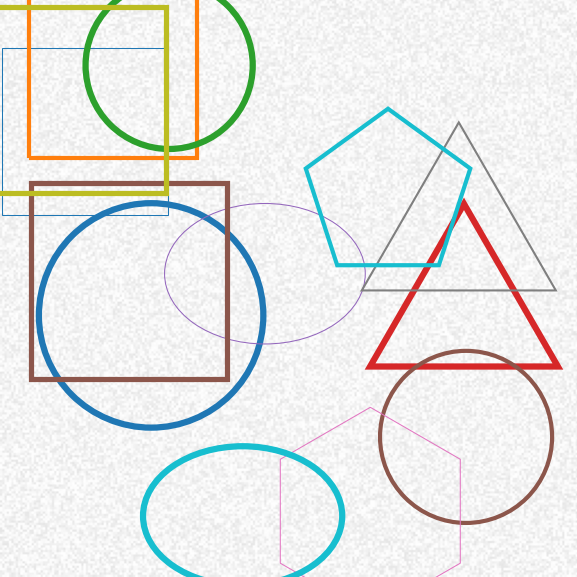[{"shape": "square", "thickness": 0.5, "radius": 0.72, "center": [0.147, 0.771]}, {"shape": "circle", "thickness": 3, "radius": 0.97, "center": [0.262, 0.453]}, {"shape": "square", "thickness": 2, "radius": 0.73, "center": [0.196, 0.871]}, {"shape": "circle", "thickness": 3, "radius": 0.72, "center": [0.293, 0.886]}, {"shape": "triangle", "thickness": 3, "radius": 0.94, "center": [0.803, 0.458]}, {"shape": "oval", "thickness": 0.5, "radius": 0.87, "center": [0.459, 0.525]}, {"shape": "circle", "thickness": 2, "radius": 0.74, "center": [0.807, 0.243]}, {"shape": "square", "thickness": 2.5, "radius": 0.85, "center": [0.223, 0.513]}, {"shape": "hexagon", "thickness": 0.5, "radius": 0.9, "center": [0.641, 0.114]}, {"shape": "triangle", "thickness": 1, "radius": 0.97, "center": [0.794, 0.593]}, {"shape": "square", "thickness": 2.5, "radius": 0.81, "center": [0.126, 0.826]}, {"shape": "pentagon", "thickness": 2, "radius": 0.75, "center": [0.672, 0.661]}, {"shape": "oval", "thickness": 3, "radius": 0.86, "center": [0.42, 0.106]}]